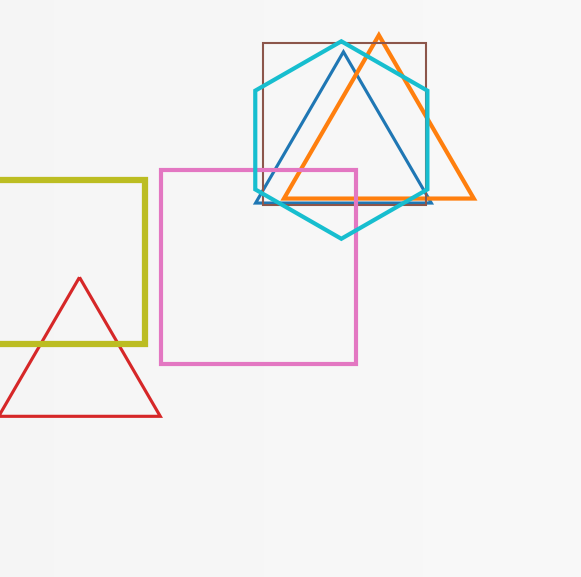[{"shape": "triangle", "thickness": 1.5, "radius": 0.87, "center": [0.591, 0.735]}, {"shape": "triangle", "thickness": 2, "radius": 0.94, "center": [0.652, 0.75]}, {"shape": "triangle", "thickness": 1.5, "radius": 0.8, "center": [0.137, 0.358]}, {"shape": "square", "thickness": 1, "radius": 0.7, "center": [0.593, 0.784]}, {"shape": "square", "thickness": 2, "radius": 0.84, "center": [0.444, 0.536]}, {"shape": "square", "thickness": 3, "radius": 0.71, "center": [0.108, 0.546]}, {"shape": "hexagon", "thickness": 2, "radius": 0.85, "center": [0.587, 0.757]}]